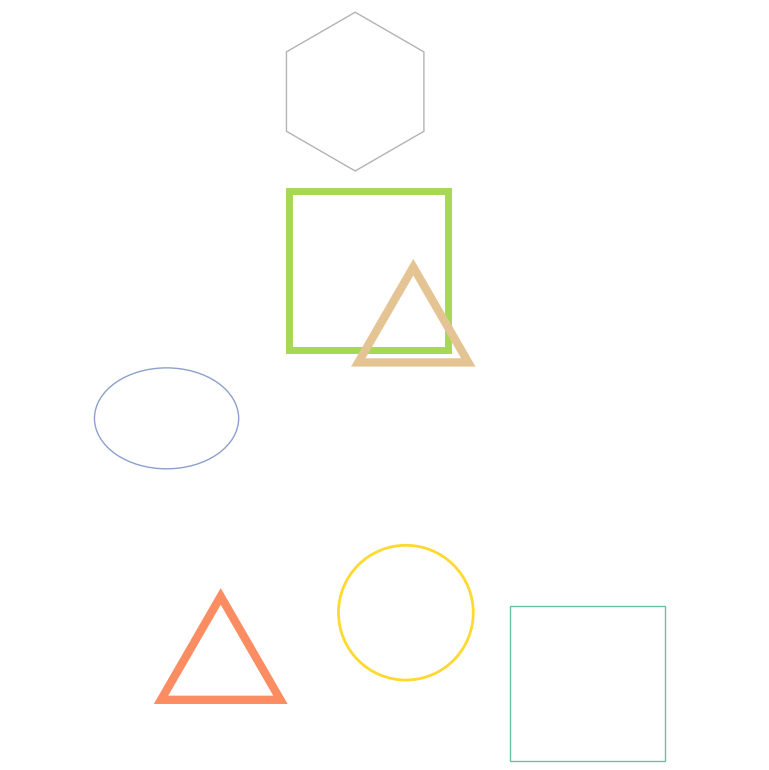[{"shape": "square", "thickness": 0.5, "radius": 0.5, "center": [0.763, 0.112]}, {"shape": "triangle", "thickness": 3, "radius": 0.45, "center": [0.287, 0.136]}, {"shape": "oval", "thickness": 0.5, "radius": 0.47, "center": [0.216, 0.457]}, {"shape": "square", "thickness": 2.5, "radius": 0.52, "center": [0.479, 0.649]}, {"shape": "circle", "thickness": 1, "radius": 0.44, "center": [0.527, 0.204]}, {"shape": "triangle", "thickness": 3, "radius": 0.41, "center": [0.537, 0.571]}, {"shape": "hexagon", "thickness": 0.5, "radius": 0.52, "center": [0.461, 0.881]}]